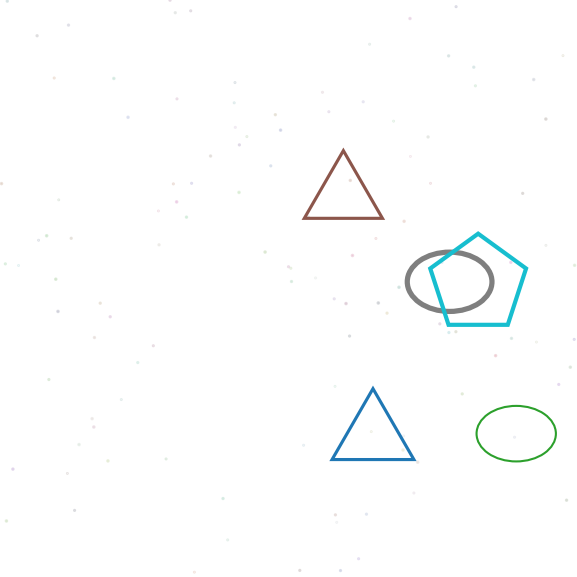[{"shape": "triangle", "thickness": 1.5, "radius": 0.41, "center": [0.646, 0.244]}, {"shape": "oval", "thickness": 1, "radius": 0.34, "center": [0.894, 0.248]}, {"shape": "triangle", "thickness": 1.5, "radius": 0.39, "center": [0.595, 0.66]}, {"shape": "oval", "thickness": 2.5, "radius": 0.37, "center": [0.779, 0.511]}, {"shape": "pentagon", "thickness": 2, "radius": 0.44, "center": [0.828, 0.507]}]